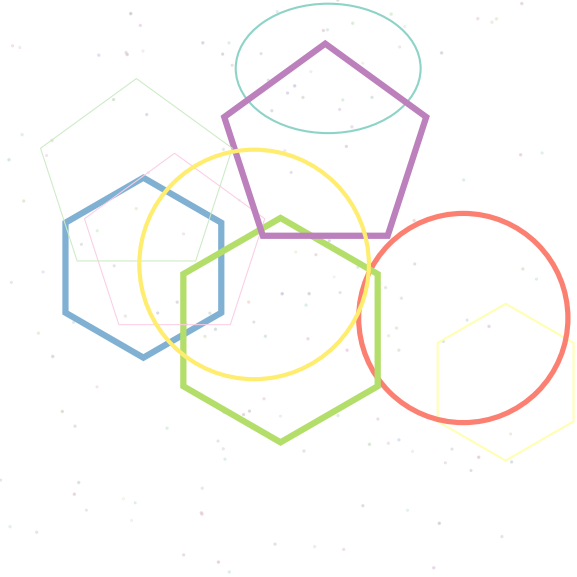[{"shape": "oval", "thickness": 1, "radius": 0.8, "center": [0.568, 0.881]}, {"shape": "hexagon", "thickness": 1, "radius": 0.68, "center": [0.876, 0.337]}, {"shape": "circle", "thickness": 2.5, "radius": 0.91, "center": [0.802, 0.448]}, {"shape": "hexagon", "thickness": 3, "radius": 0.78, "center": [0.248, 0.536]}, {"shape": "hexagon", "thickness": 3, "radius": 0.97, "center": [0.486, 0.427]}, {"shape": "pentagon", "thickness": 0.5, "radius": 0.82, "center": [0.302, 0.57]}, {"shape": "pentagon", "thickness": 3, "radius": 0.92, "center": [0.563, 0.74]}, {"shape": "pentagon", "thickness": 0.5, "radius": 0.87, "center": [0.236, 0.688]}, {"shape": "circle", "thickness": 2, "radius": 0.99, "center": [0.44, 0.541]}]